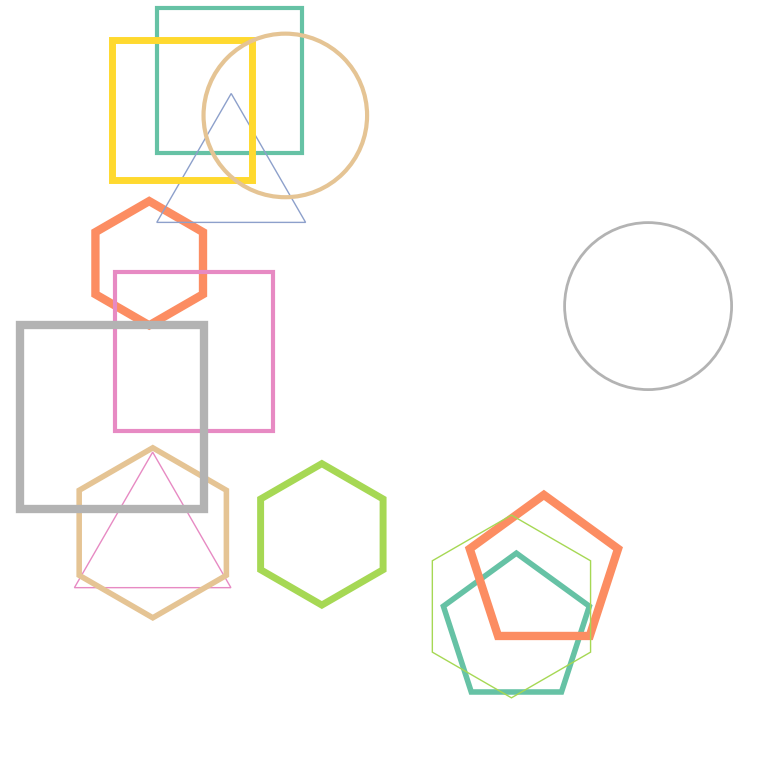[{"shape": "pentagon", "thickness": 2, "radius": 0.5, "center": [0.671, 0.182]}, {"shape": "square", "thickness": 1.5, "radius": 0.47, "center": [0.298, 0.896]}, {"shape": "hexagon", "thickness": 3, "radius": 0.4, "center": [0.194, 0.658]}, {"shape": "pentagon", "thickness": 3, "radius": 0.51, "center": [0.706, 0.256]}, {"shape": "triangle", "thickness": 0.5, "radius": 0.56, "center": [0.3, 0.767]}, {"shape": "square", "thickness": 1.5, "radius": 0.51, "center": [0.252, 0.544]}, {"shape": "triangle", "thickness": 0.5, "radius": 0.59, "center": [0.198, 0.295]}, {"shape": "hexagon", "thickness": 2.5, "radius": 0.46, "center": [0.418, 0.306]}, {"shape": "hexagon", "thickness": 0.5, "radius": 0.59, "center": [0.664, 0.212]}, {"shape": "square", "thickness": 2.5, "radius": 0.45, "center": [0.236, 0.857]}, {"shape": "hexagon", "thickness": 2, "radius": 0.55, "center": [0.198, 0.308]}, {"shape": "circle", "thickness": 1.5, "radius": 0.53, "center": [0.371, 0.85]}, {"shape": "square", "thickness": 3, "radius": 0.6, "center": [0.145, 0.458]}, {"shape": "circle", "thickness": 1, "radius": 0.54, "center": [0.842, 0.602]}]